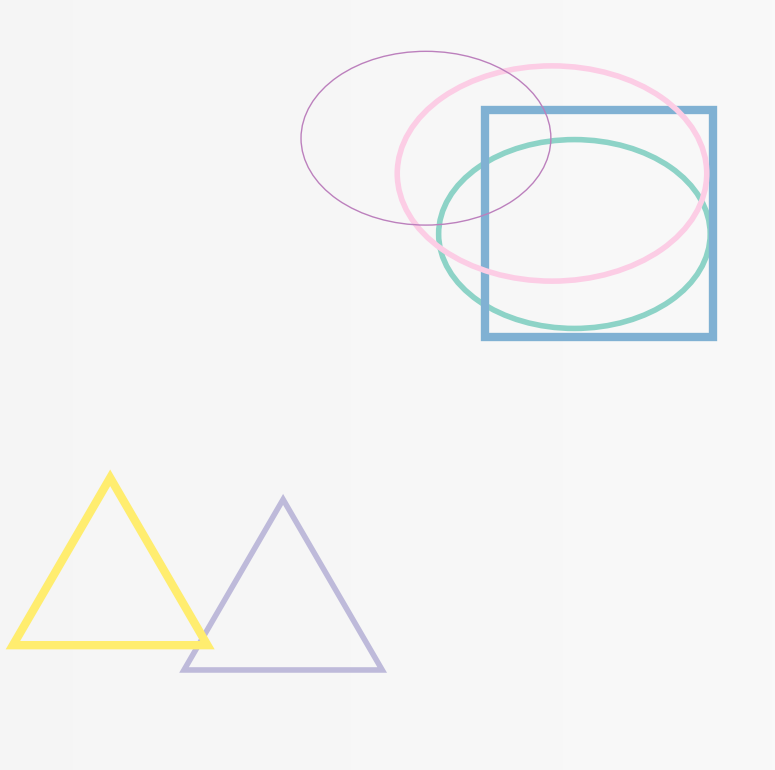[{"shape": "oval", "thickness": 2, "radius": 0.88, "center": [0.741, 0.696]}, {"shape": "triangle", "thickness": 2, "radius": 0.74, "center": [0.365, 0.204]}, {"shape": "square", "thickness": 3, "radius": 0.74, "center": [0.773, 0.71]}, {"shape": "oval", "thickness": 2, "radius": 1.0, "center": [0.712, 0.775]}, {"shape": "oval", "thickness": 0.5, "radius": 0.81, "center": [0.55, 0.821]}, {"shape": "triangle", "thickness": 3, "radius": 0.72, "center": [0.142, 0.235]}]